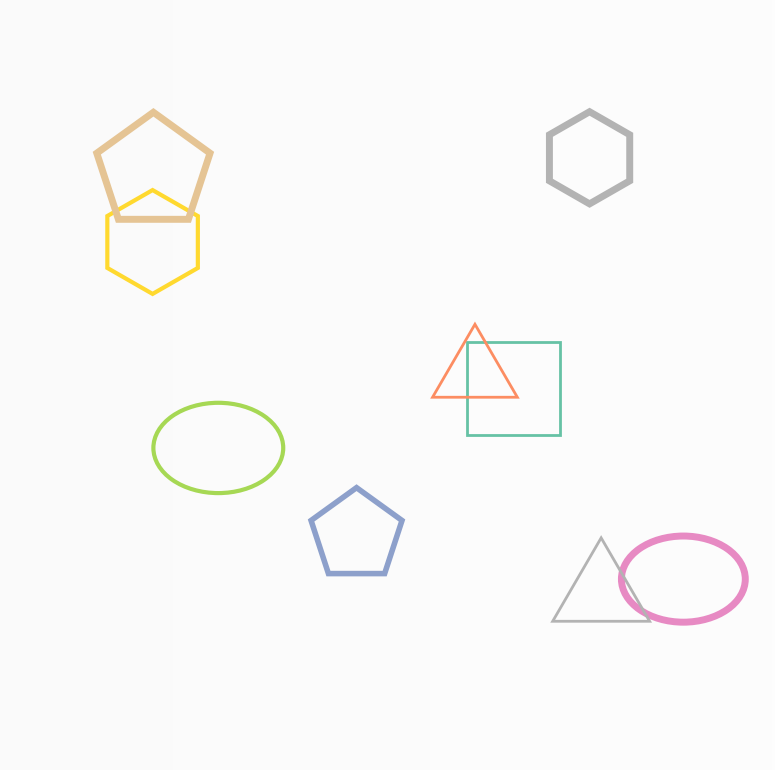[{"shape": "square", "thickness": 1, "radius": 0.3, "center": [0.662, 0.495]}, {"shape": "triangle", "thickness": 1, "radius": 0.32, "center": [0.613, 0.516]}, {"shape": "pentagon", "thickness": 2, "radius": 0.31, "center": [0.46, 0.305]}, {"shape": "oval", "thickness": 2.5, "radius": 0.4, "center": [0.882, 0.248]}, {"shape": "oval", "thickness": 1.5, "radius": 0.42, "center": [0.282, 0.418]}, {"shape": "hexagon", "thickness": 1.5, "radius": 0.34, "center": [0.197, 0.686]}, {"shape": "pentagon", "thickness": 2.5, "radius": 0.38, "center": [0.198, 0.777]}, {"shape": "hexagon", "thickness": 2.5, "radius": 0.3, "center": [0.761, 0.795]}, {"shape": "triangle", "thickness": 1, "radius": 0.36, "center": [0.776, 0.229]}]